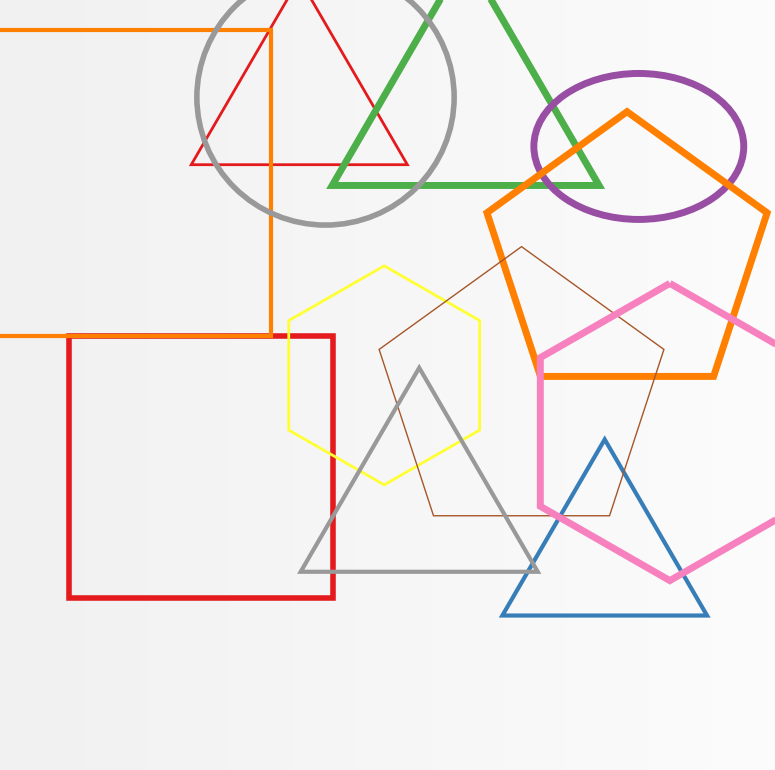[{"shape": "square", "thickness": 2, "radius": 0.85, "center": [0.259, 0.394]}, {"shape": "triangle", "thickness": 1, "radius": 0.81, "center": [0.386, 0.867]}, {"shape": "triangle", "thickness": 1.5, "radius": 0.76, "center": [0.78, 0.277]}, {"shape": "triangle", "thickness": 2.5, "radius": 0.99, "center": [0.601, 0.859]}, {"shape": "oval", "thickness": 2.5, "radius": 0.68, "center": [0.824, 0.81]}, {"shape": "pentagon", "thickness": 2.5, "radius": 0.95, "center": [0.809, 0.665]}, {"shape": "square", "thickness": 1.5, "radius": 0.99, "center": [0.151, 0.762]}, {"shape": "hexagon", "thickness": 1, "radius": 0.71, "center": [0.496, 0.513]}, {"shape": "pentagon", "thickness": 0.5, "radius": 0.97, "center": [0.673, 0.486]}, {"shape": "hexagon", "thickness": 2.5, "radius": 0.97, "center": [0.864, 0.439]}, {"shape": "circle", "thickness": 2, "radius": 0.83, "center": [0.42, 0.874]}, {"shape": "triangle", "thickness": 1.5, "radius": 0.88, "center": [0.541, 0.346]}]